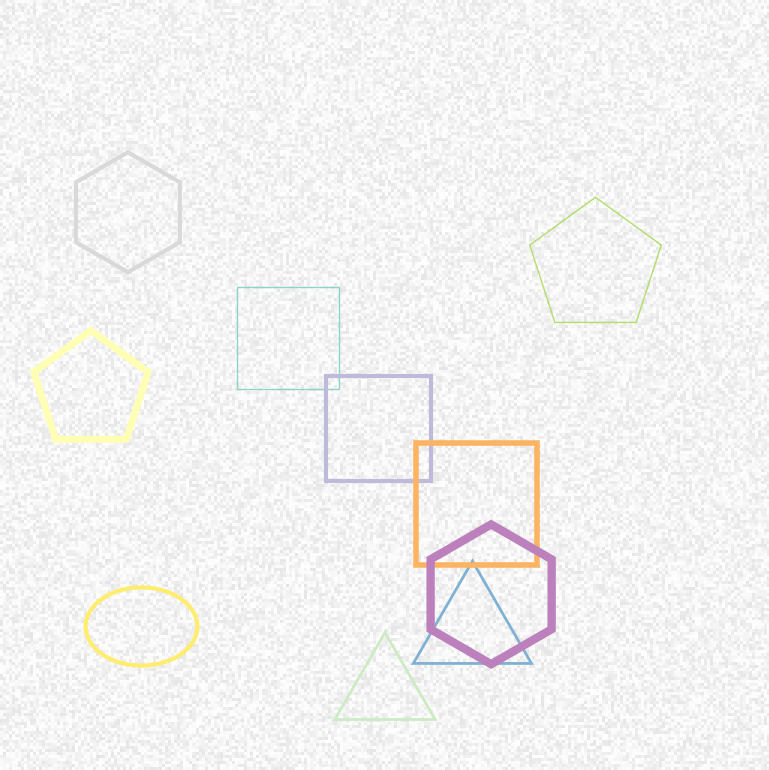[{"shape": "square", "thickness": 0.5, "radius": 0.33, "center": [0.374, 0.561]}, {"shape": "pentagon", "thickness": 2.5, "radius": 0.39, "center": [0.118, 0.493]}, {"shape": "square", "thickness": 1.5, "radius": 0.34, "center": [0.491, 0.444]}, {"shape": "triangle", "thickness": 1, "radius": 0.44, "center": [0.614, 0.183]}, {"shape": "square", "thickness": 2, "radius": 0.4, "center": [0.619, 0.345]}, {"shape": "pentagon", "thickness": 0.5, "radius": 0.45, "center": [0.773, 0.654]}, {"shape": "hexagon", "thickness": 1.5, "radius": 0.39, "center": [0.166, 0.724]}, {"shape": "hexagon", "thickness": 3, "radius": 0.45, "center": [0.638, 0.228]}, {"shape": "triangle", "thickness": 1, "radius": 0.38, "center": [0.5, 0.103]}, {"shape": "oval", "thickness": 1.5, "radius": 0.36, "center": [0.184, 0.186]}]